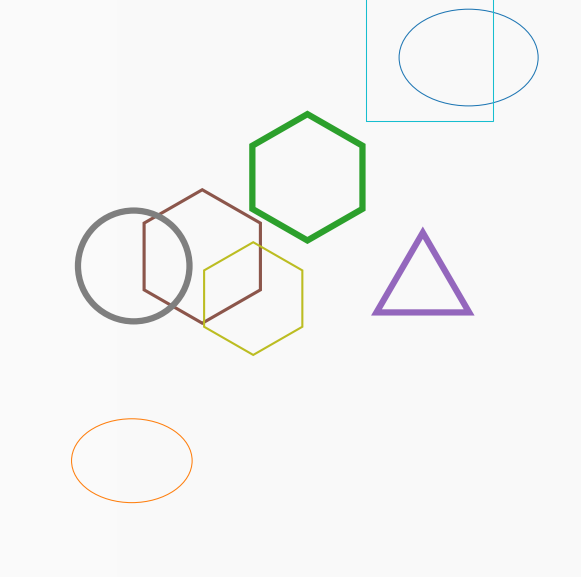[{"shape": "oval", "thickness": 0.5, "radius": 0.6, "center": [0.806, 0.899]}, {"shape": "oval", "thickness": 0.5, "radius": 0.52, "center": [0.227, 0.201]}, {"shape": "hexagon", "thickness": 3, "radius": 0.55, "center": [0.529, 0.692]}, {"shape": "triangle", "thickness": 3, "radius": 0.46, "center": [0.727, 0.504]}, {"shape": "hexagon", "thickness": 1.5, "radius": 0.58, "center": [0.348, 0.555]}, {"shape": "circle", "thickness": 3, "radius": 0.48, "center": [0.23, 0.539]}, {"shape": "hexagon", "thickness": 1, "radius": 0.49, "center": [0.436, 0.482]}, {"shape": "square", "thickness": 0.5, "radius": 0.55, "center": [0.739, 0.899]}]